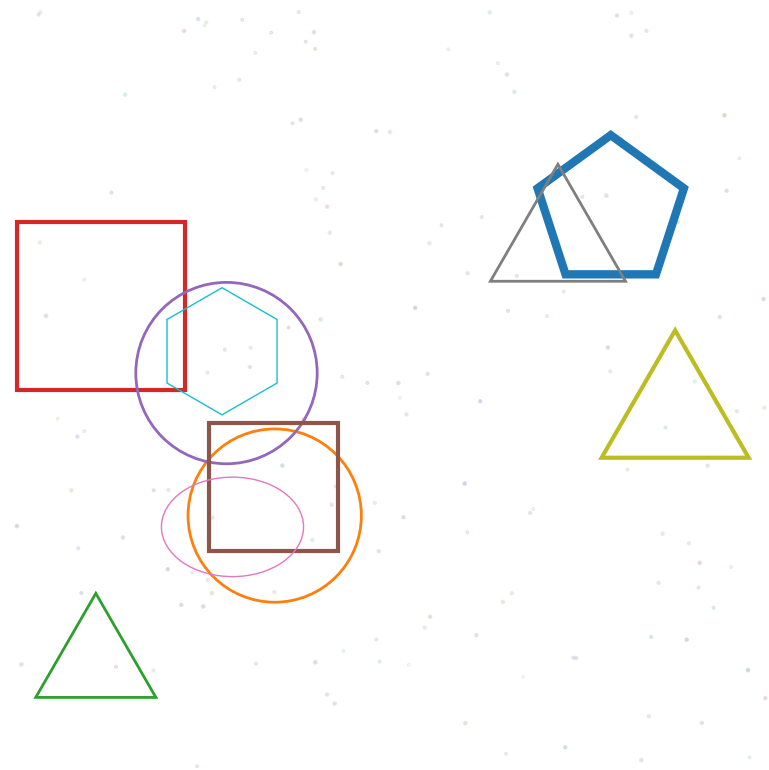[{"shape": "pentagon", "thickness": 3, "radius": 0.5, "center": [0.793, 0.725]}, {"shape": "circle", "thickness": 1, "radius": 0.56, "center": [0.357, 0.33]}, {"shape": "triangle", "thickness": 1, "radius": 0.45, "center": [0.124, 0.139]}, {"shape": "square", "thickness": 1.5, "radius": 0.54, "center": [0.131, 0.603]}, {"shape": "circle", "thickness": 1, "radius": 0.59, "center": [0.294, 0.515]}, {"shape": "square", "thickness": 1.5, "radius": 0.42, "center": [0.356, 0.368]}, {"shape": "oval", "thickness": 0.5, "radius": 0.46, "center": [0.302, 0.316]}, {"shape": "triangle", "thickness": 1, "radius": 0.51, "center": [0.725, 0.685]}, {"shape": "triangle", "thickness": 1.5, "radius": 0.55, "center": [0.877, 0.461]}, {"shape": "hexagon", "thickness": 0.5, "radius": 0.41, "center": [0.288, 0.544]}]